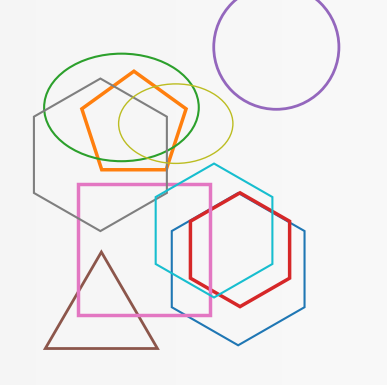[{"shape": "hexagon", "thickness": 1.5, "radius": 0.99, "center": [0.615, 0.301]}, {"shape": "pentagon", "thickness": 2.5, "radius": 0.71, "center": [0.346, 0.674]}, {"shape": "oval", "thickness": 1.5, "radius": 1.0, "center": [0.313, 0.721]}, {"shape": "hexagon", "thickness": 2.5, "radius": 0.74, "center": [0.619, 0.351]}, {"shape": "circle", "thickness": 2, "radius": 0.81, "center": [0.713, 0.878]}, {"shape": "triangle", "thickness": 2, "radius": 0.84, "center": [0.262, 0.178]}, {"shape": "square", "thickness": 2.5, "radius": 0.85, "center": [0.372, 0.353]}, {"shape": "hexagon", "thickness": 1.5, "radius": 0.99, "center": [0.259, 0.598]}, {"shape": "oval", "thickness": 1, "radius": 0.74, "center": [0.454, 0.679]}, {"shape": "hexagon", "thickness": 1.5, "radius": 0.87, "center": [0.552, 0.401]}]